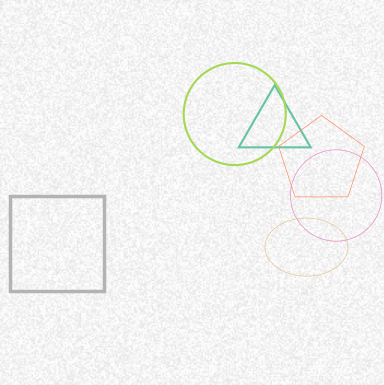[{"shape": "triangle", "thickness": 1.5, "radius": 0.54, "center": [0.714, 0.671]}, {"shape": "pentagon", "thickness": 0.5, "radius": 0.59, "center": [0.835, 0.583]}, {"shape": "circle", "thickness": 0.5, "radius": 0.59, "center": [0.873, 0.492]}, {"shape": "circle", "thickness": 1.5, "radius": 0.66, "center": [0.61, 0.704]}, {"shape": "oval", "thickness": 0.5, "radius": 0.54, "center": [0.796, 0.358]}, {"shape": "square", "thickness": 2.5, "radius": 0.61, "center": [0.148, 0.367]}]